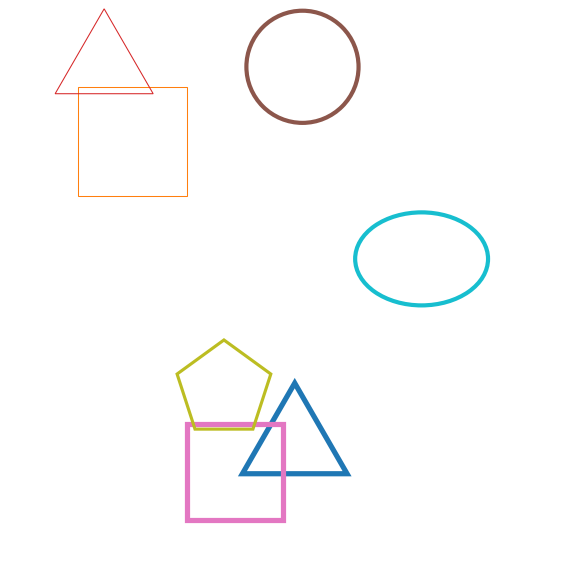[{"shape": "triangle", "thickness": 2.5, "radius": 0.52, "center": [0.51, 0.231]}, {"shape": "square", "thickness": 0.5, "radius": 0.47, "center": [0.229, 0.754]}, {"shape": "triangle", "thickness": 0.5, "radius": 0.49, "center": [0.18, 0.886]}, {"shape": "circle", "thickness": 2, "radius": 0.49, "center": [0.524, 0.883]}, {"shape": "square", "thickness": 2.5, "radius": 0.42, "center": [0.406, 0.182]}, {"shape": "pentagon", "thickness": 1.5, "radius": 0.43, "center": [0.388, 0.325]}, {"shape": "oval", "thickness": 2, "radius": 0.58, "center": [0.73, 0.551]}]